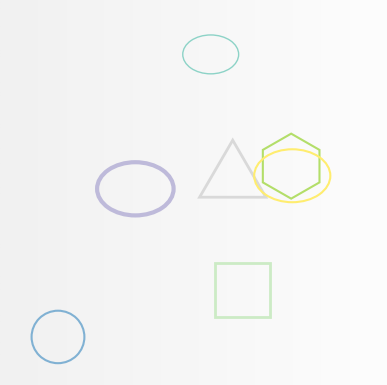[{"shape": "oval", "thickness": 1, "radius": 0.36, "center": [0.544, 0.859]}, {"shape": "oval", "thickness": 3, "radius": 0.49, "center": [0.349, 0.51]}, {"shape": "circle", "thickness": 1.5, "radius": 0.34, "center": [0.15, 0.125]}, {"shape": "hexagon", "thickness": 1.5, "radius": 0.42, "center": [0.751, 0.568]}, {"shape": "triangle", "thickness": 2, "radius": 0.49, "center": [0.601, 0.537]}, {"shape": "square", "thickness": 2, "radius": 0.35, "center": [0.627, 0.247]}, {"shape": "oval", "thickness": 1.5, "radius": 0.49, "center": [0.754, 0.544]}]